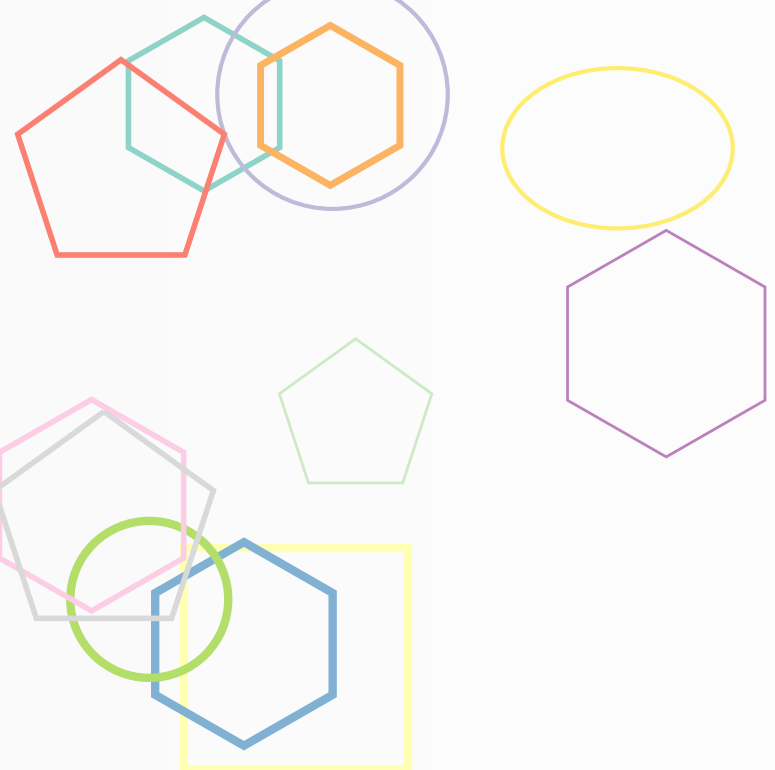[{"shape": "hexagon", "thickness": 2, "radius": 0.56, "center": [0.263, 0.865]}, {"shape": "square", "thickness": 3, "radius": 0.72, "center": [0.382, 0.144]}, {"shape": "circle", "thickness": 1.5, "radius": 0.74, "center": [0.429, 0.877]}, {"shape": "pentagon", "thickness": 2, "radius": 0.7, "center": [0.156, 0.782]}, {"shape": "hexagon", "thickness": 3, "radius": 0.66, "center": [0.315, 0.164]}, {"shape": "hexagon", "thickness": 2.5, "radius": 0.52, "center": [0.426, 0.863]}, {"shape": "circle", "thickness": 3, "radius": 0.51, "center": [0.193, 0.222]}, {"shape": "hexagon", "thickness": 2, "radius": 0.69, "center": [0.118, 0.344]}, {"shape": "pentagon", "thickness": 2, "radius": 0.74, "center": [0.134, 0.317]}, {"shape": "hexagon", "thickness": 1, "radius": 0.74, "center": [0.86, 0.554]}, {"shape": "pentagon", "thickness": 1, "radius": 0.52, "center": [0.459, 0.457]}, {"shape": "oval", "thickness": 1.5, "radius": 0.74, "center": [0.797, 0.807]}]